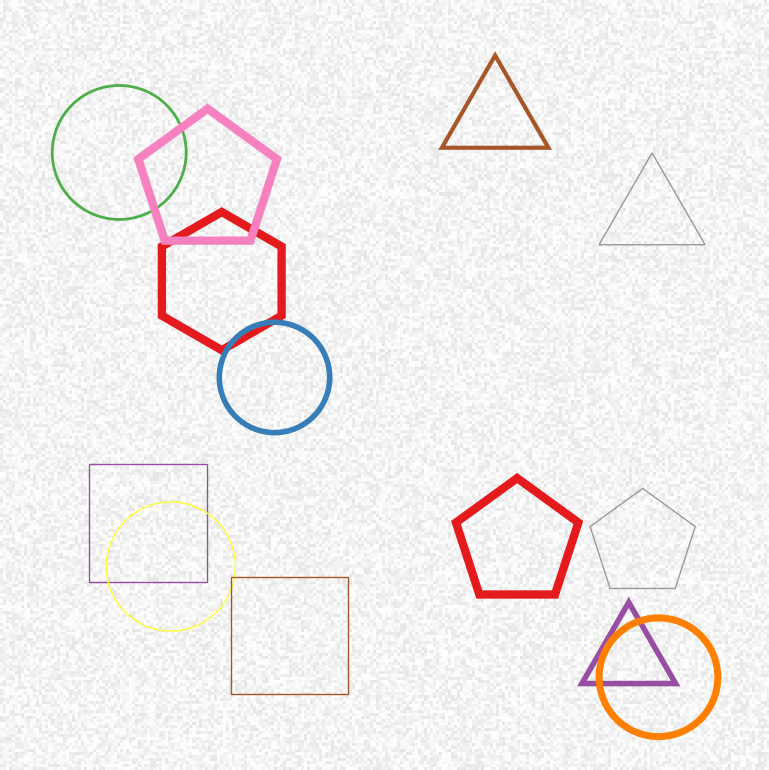[{"shape": "hexagon", "thickness": 3, "radius": 0.45, "center": [0.288, 0.635]}, {"shape": "pentagon", "thickness": 3, "radius": 0.42, "center": [0.672, 0.296]}, {"shape": "circle", "thickness": 2, "radius": 0.36, "center": [0.357, 0.51]}, {"shape": "circle", "thickness": 1, "radius": 0.44, "center": [0.155, 0.802]}, {"shape": "triangle", "thickness": 2, "radius": 0.35, "center": [0.817, 0.147]}, {"shape": "square", "thickness": 0.5, "radius": 0.38, "center": [0.192, 0.321]}, {"shape": "circle", "thickness": 2.5, "radius": 0.39, "center": [0.855, 0.12]}, {"shape": "circle", "thickness": 0.5, "radius": 0.42, "center": [0.222, 0.264]}, {"shape": "square", "thickness": 0.5, "radius": 0.38, "center": [0.376, 0.174]}, {"shape": "triangle", "thickness": 1.5, "radius": 0.4, "center": [0.643, 0.848]}, {"shape": "pentagon", "thickness": 3, "radius": 0.47, "center": [0.27, 0.764]}, {"shape": "pentagon", "thickness": 0.5, "radius": 0.36, "center": [0.835, 0.294]}, {"shape": "triangle", "thickness": 0.5, "radius": 0.4, "center": [0.847, 0.722]}]